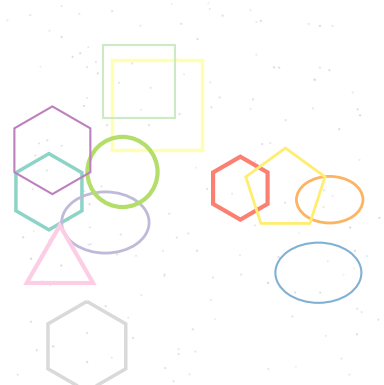[{"shape": "hexagon", "thickness": 2.5, "radius": 0.49, "center": [0.127, 0.502]}, {"shape": "square", "thickness": 2.5, "radius": 0.58, "center": [0.408, 0.727]}, {"shape": "oval", "thickness": 2, "radius": 0.57, "center": [0.274, 0.422]}, {"shape": "hexagon", "thickness": 3, "radius": 0.41, "center": [0.624, 0.511]}, {"shape": "oval", "thickness": 1.5, "radius": 0.56, "center": [0.827, 0.292]}, {"shape": "oval", "thickness": 2, "radius": 0.43, "center": [0.856, 0.481]}, {"shape": "circle", "thickness": 3, "radius": 0.46, "center": [0.318, 0.553]}, {"shape": "triangle", "thickness": 3, "radius": 0.5, "center": [0.156, 0.315]}, {"shape": "hexagon", "thickness": 2.5, "radius": 0.58, "center": [0.226, 0.1]}, {"shape": "hexagon", "thickness": 1.5, "radius": 0.57, "center": [0.136, 0.61]}, {"shape": "square", "thickness": 1.5, "radius": 0.47, "center": [0.361, 0.788]}, {"shape": "pentagon", "thickness": 2, "radius": 0.54, "center": [0.741, 0.507]}]